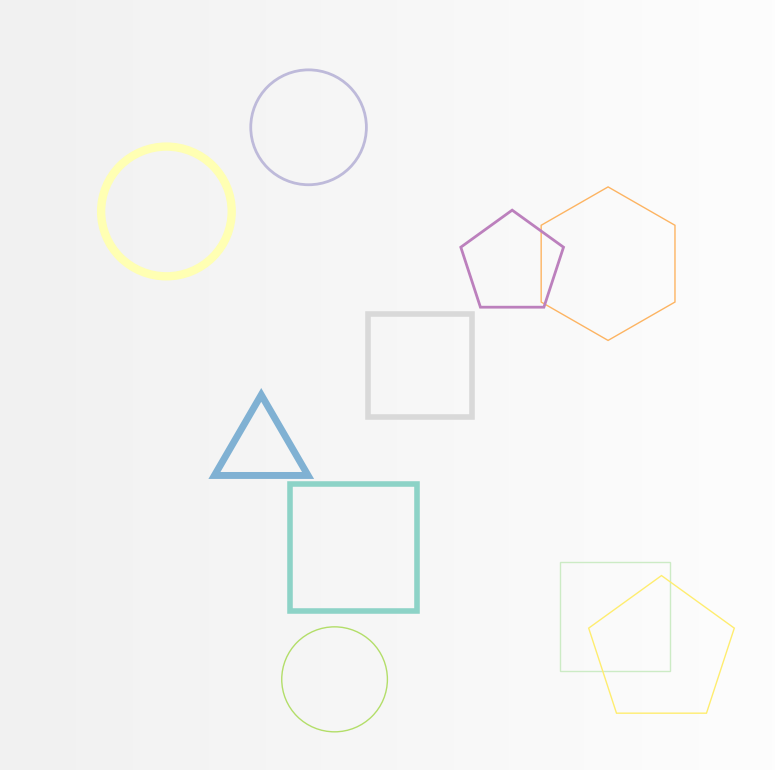[{"shape": "square", "thickness": 2, "radius": 0.41, "center": [0.456, 0.289]}, {"shape": "circle", "thickness": 3, "radius": 0.42, "center": [0.215, 0.725]}, {"shape": "circle", "thickness": 1, "radius": 0.37, "center": [0.398, 0.835]}, {"shape": "triangle", "thickness": 2.5, "radius": 0.35, "center": [0.337, 0.417]}, {"shape": "hexagon", "thickness": 0.5, "radius": 0.5, "center": [0.785, 0.658]}, {"shape": "circle", "thickness": 0.5, "radius": 0.34, "center": [0.432, 0.118]}, {"shape": "square", "thickness": 2, "radius": 0.33, "center": [0.542, 0.525]}, {"shape": "pentagon", "thickness": 1, "radius": 0.35, "center": [0.661, 0.657]}, {"shape": "square", "thickness": 0.5, "radius": 0.36, "center": [0.793, 0.199]}, {"shape": "pentagon", "thickness": 0.5, "radius": 0.49, "center": [0.854, 0.154]}]